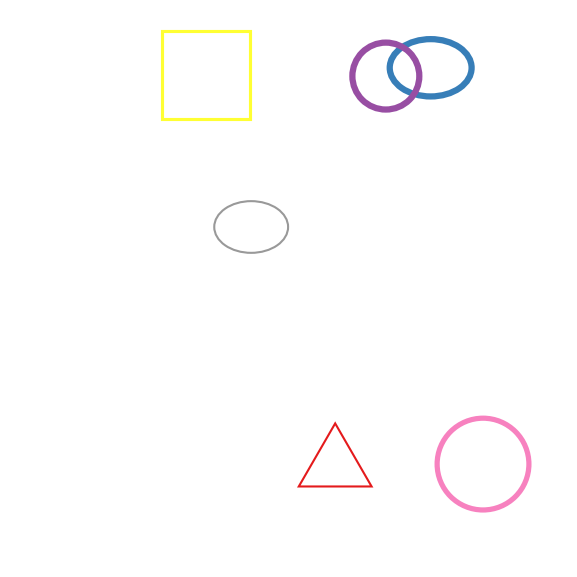[{"shape": "triangle", "thickness": 1, "radius": 0.36, "center": [0.58, 0.193]}, {"shape": "oval", "thickness": 3, "radius": 0.35, "center": [0.746, 0.882]}, {"shape": "circle", "thickness": 3, "radius": 0.29, "center": [0.668, 0.867]}, {"shape": "square", "thickness": 1.5, "radius": 0.38, "center": [0.357, 0.87]}, {"shape": "circle", "thickness": 2.5, "radius": 0.4, "center": [0.836, 0.196]}, {"shape": "oval", "thickness": 1, "radius": 0.32, "center": [0.435, 0.606]}]